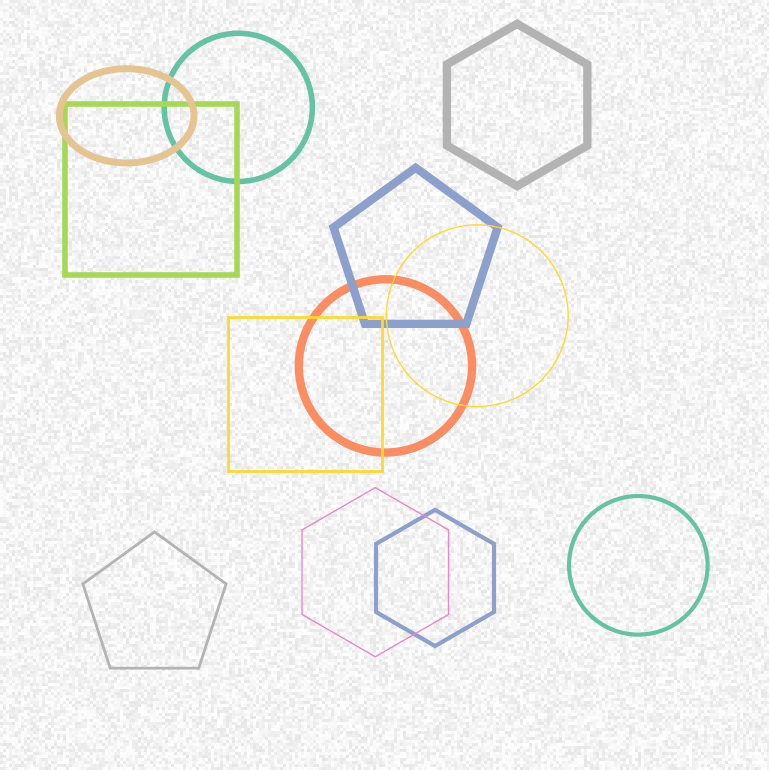[{"shape": "circle", "thickness": 2, "radius": 0.48, "center": [0.309, 0.861]}, {"shape": "circle", "thickness": 1.5, "radius": 0.45, "center": [0.829, 0.266]}, {"shape": "circle", "thickness": 3, "radius": 0.56, "center": [0.501, 0.525]}, {"shape": "hexagon", "thickness": 1.5, "radius": 0.44, "center": [0.565, 0.249]}, {"shape": "pentagon", "thickness": 3, "radius": 0.56, "center": [0.54, 0.67]}, {"shape": "hexagon", "thickness": 0.5, "radius": 0.55, "center": [0.487, 0.257]}, {"shape": "square", "thickness": 2, "radius": 0.56, "center": [0.196, 0.754]}, {"shape": "circle", "thickness": 0.5, "radius": 0.59, "center": [0.62, 0.59]}, {"shape": "square", "thickness": 1, "radius": 0.5, "center": [0.397, 0.488]}, {"shape": "oval", "thickness": 2.5, "radius": 0.44, "center": [0.164, 0.85]}, {"shape": "hexagon", "thickness": 3, "radius": 0.53, "center": [0.672, 0.864]}, {"shape": "pentagon", "thickness": 1, "radius": 0.49, "center": [0.201, 0.211]}]